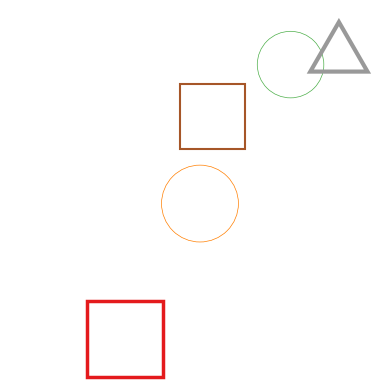[{"shape": "square", "thickness": 2.5, "radius": 0.49, "center": [0.326, 0.119]}, {"shape": "circle", "thickness": 0.5, "radius": 0.43, "center": [0.755, 0.832]}, {"shape": "circle", "thickness": 0.5, "radius": 0.5, "center": [0.519, 0.471]}, {"shape": "square", "thickness": 1.5, "radius": 0.42, "center": [0.552, 0.698]}, {"shape": "triangle", "thickness": 3, "radius": 0.43, "center": [0.88, 0.857]}]